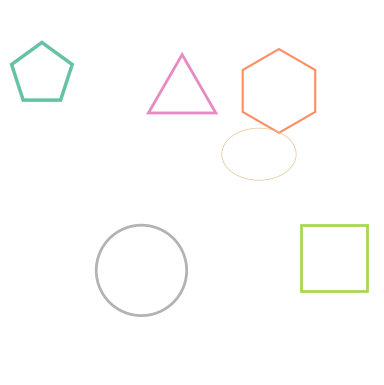[{"shape": "pentagon", "thickness": 2.5, "radius": 0.41, "center": [0.109, 0.807]}, {"shape": "hexagon", "thickness": 1.5, "radius": 0.54, "center": [0.725, 0.764]}, {"shape": "triangle", "thickness": 2, "radius": 0.51, "center": [0.473, 0.757]}, {"shape": "square", "thickness": 2, "radius": 0.43, "center": [0.868, 0.33]}, {"shape": "oval", "thickness": 0.5, "radius": 0.48, "center": [0.673, 0.6]}, {"shape": "circle", "thickness": 2, "radius": 0.59, "center": [0.367, 0.298]}]